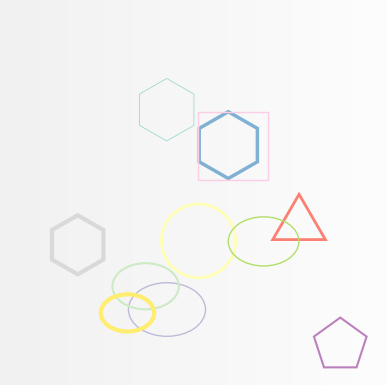[{"shape": "hexagon", "thickness": 0.5, "radius": 0.41, "center": [0.43, 0.715]}, {"shape": "circle", "thickness": 2, "radius": 0.48, "center": [0.512, 0.374]}, {"shape": "oval", "thickness": 1, "radius": 0.5, "center": [0.431, 0.196]}, {"shape": "triangle", "thickness": 2, "radius": 0.39, "center": [0.772, 0.417]}, {"shape": "hexagon", "thickness": 2.5, "radius": 0.43, "center": [0.589, 0.623]}, {"shape": "oval", "thickness": 1, "radius": 0.46, "center": [0.68, 0.373]}, {"shape": "square", "thickness": 1, "radius": 0.45, "center": [0.601, 0.621]}, {"shape": "hexagon", "thickness": 3, "radius": 0.38, "center": [0.201, 0.364]}, {"shape": "pentagon", "thickness": 1.5, "radius": 0.36, "center": [0.878, 0.104]}, {"shape": "oval", "thickness": 1.5, "radius": 0.43, "center": [0.376, 0.256]}, {"shape": "oval", "thickness": 3, "radius": 0.34, "center": [0.329, 0.187]}]